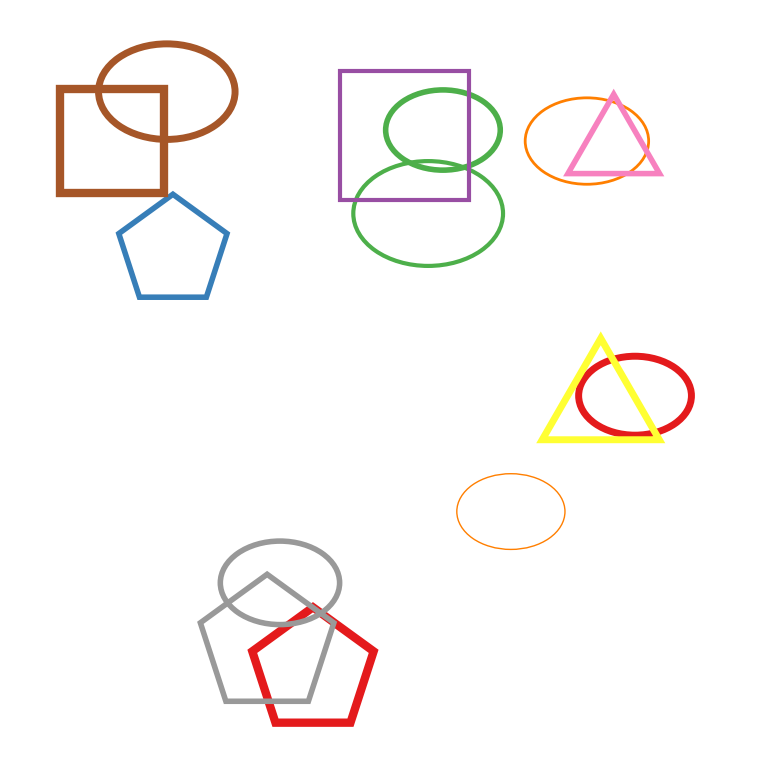[{"shape": "pentagon", "thickness": 3, "radius": 0.41, "center": [0.406, 0.128]}, {"shape": "oval", "thickness": 2.5, "radius": 0.37, "center": [0.825, 0.486]}, {"shape": "pentagon", "thickness": 2, "radius": 0.37, "center": [0.225, 0.674]}, {"shape": "oval", "thickness": 1.5, "radius": 0.49, "center": [0.556, 0.723]}, {"shape": "oval", "thickness": 2, "radius": 0.37, "center": [0.575, 0.831]}, {"shape": "square", "thickness": 1.5, "radius": 0.42, "center": [0.525, 0.824]}, {"shape": "oval", "thickness": 0.5, "radius": 0.35, "center": [0.663, 0.336]}, {"shape": "oval", "thickness": 1, "radius": 0.4, "center": [0.762, 0.817]}, {"shape": "triangle", "thickness": 2.5, "radius": 0.44, "center": [0.78, 0.473]}, {"shape": "oval", "thickness": 2.5, "radius": 0.44, "center": [0.217, 0.881]}, {"shape": "square", "thickness": 3, "radius": 0.34, "center": [0.145, 0.817]}, {"shape": "triangle", "thickness": 2, "radius": 0.34, "center": [0.797, 0.809]}, {"shape": "pentagon", "thickness": 2, "radius": 0.46, "center": [0.347, 0.163]}, {"shape": "oval", "thickness": 2, "radius": 0.39, "center": [0.364, 0.243]}]